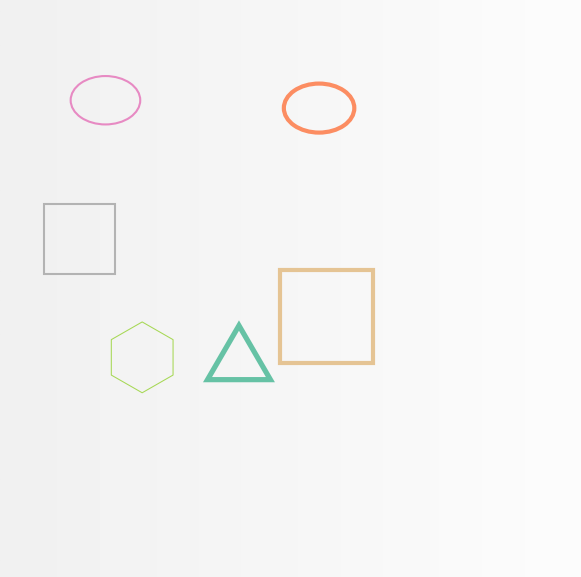[{"shape": "triangle", "thickness": 2.5, "radius": 0.31, "center": [0.411, 0.373]}, {"shape": "oval", "thickness": 2, "radius": 0.3, "center": [0.549, 0.812]}, {"shape": "oval", "thickness": 1, "radius": 0.3, "center": [0.181, 0.826]}, {"shape": "hexagon", "thickness": 0.5, "radius": 0.31, "center": [0.245, 0.38]}, {"shape": "square", "thickness": 2, "radius": 0.4, "center": [0.562, 0.451]}, {"shape": "square", "thickness": 1, "radius": 0.31, "center": [0.137, 0.585]}]